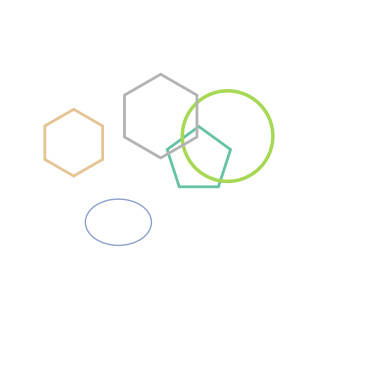[{"shape": "pentagon", "thickness": 2, "radius": 0.43, "center": [0.516, 0.585]}, {"shape": "oval", "thickness": 1, "radius": 0.43, "center": [0.308, 0.423]}, {"shape": "circle", "thickness": 2.5, "radius": 0.59, "center": [0.591, 0.646]}, {"shape": "hexagon", "thickness": 2, "radius": 0.43, "center": [0.191, 0.629]}, {"shape": "hexagon", "thickness": 2, "radius": 0.54, "center": [0.417, 0.698]}]